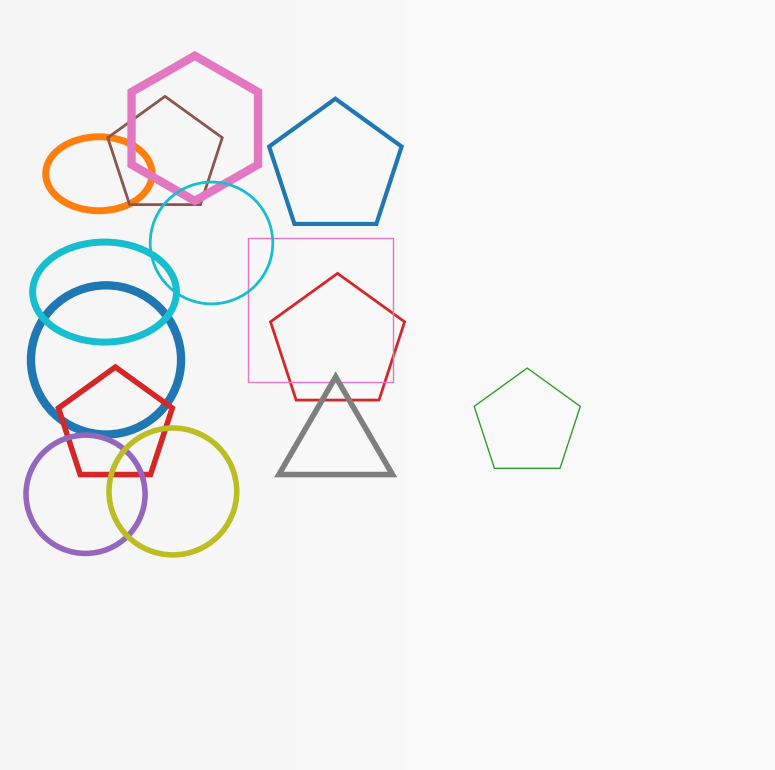[{"shape": "circle", "thickness": 3, "radius": 0.48, "center": [0.137, 0.533]}, {"shape": "pentagon", "thickness": 1.5, "radius": 0.45, "center": [0.433, 0.782]}, {"shape": "oval", "thickness": 2.5, "radius": 0.34, "center": [0.128, 0.774]}, {"shape": "pentagon", "thickness": 0.5, "radius": 0.36, "center": [0.68, 0.45]}, {"shape": "pentagon", "thickness": 2, "radius": 0.39, "center": [0.149, 0.446]}, {"shape": "pentagon", "thickness": 1, "radius": 0.45, "center": [0.436, 0.554]}, {"shape": "circle", "thickness": 2, "radius": 0.38, "center": [0.11, 0.358]}, {"shape": "pentagon", "thickness": 1, "radius": 0.39, "center": [0.213, 0.797]}, {"shape": "square", "thickness": 0.5, "radius": 0.47, "center": [0.413, 0.597]}, {"shape": "hexagon", "thickness": 3, "radius": 0.47, "center": [0.251, 0.833]}, {"shape": "triangle", "thickness": 2, "radius": 0.42, "center": [0.433, 0.426]}, {"shape": "circle", "thickness": 2, "radius": 0.41, "center": [0.223, 0.362]}, {"shape": "circle", "thickness": 1, "radius": 0.4, "center": [0.273, 0.684]}, {"shape": "oval", "thickness": 2.5, "radius": 0.46, "center": [0.135, 0.621]}]